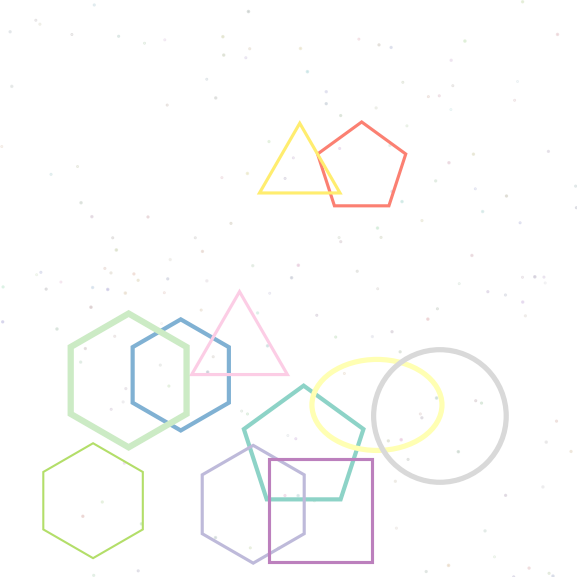[{"shape": "pentagon", "thickness": 2, "radius": 0.54, "center": [0.526, 0.222]}, {"shape": "oval", "thickness": 2.5, "radius": 0.56, "center": [0.653, 0.298]}, {"shape": "hexagon", "thickness": 1.5, "radius": 0.51, "center": [0.438, 0.126]}, {"shape": "pentagon", "thickness": 1.5, "radius": 0.4, "center": [0.626, 0.708]}, {"shape": "hexagon", "thickness": 2, "radius": 0.48, "center": [0.313, 0.35]}, {"shape": "hexagon", "thickness": 1, "radius": 0.5, "center": [0.161, 0.132]}, {"shape": "triangle", "thickness": 1.5, "radius": 0.48, "center": [0.415, 0.398]}, {"shape": "circle", "thickness": 2.5, "radius": 0.57, "center": [0.762, 0.279]}, {"shape": "square", "thickness": 1.5, "radius": 0.44, "center": [0.555, 0.115]}, {"shape": "hexagon", "thickness": 3, "radius": 0.58, "center": [0.223, 0.34]}, {"shape": "triangle", "thickness": 1.5, "radius": 0.4, "center": [0.519, 0.705]}]